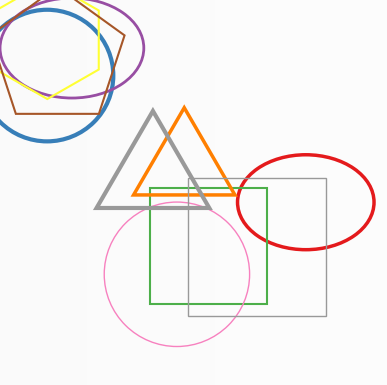[{"shape": "oval", "thickness": 2.5, "radius": 0.88, "center": [0.789, 0.475]}, {"shape": "circle", "thickness": 3, "radius": 0.85, "center": [0.121, 0.804]}, {"shape": "square", "thickness": 1.5, "radius": 0.75, "center": [0.537, 0.361]}, {"shape": "oval", "thickness": 2, "radius": 0.93, "center": [0.186, 0.875]}, {"shape": "triangle", "thickness": 2.5, "radius": 0.76, "center": [0.475, 0.569]}, {"shape": "hexagon", "thickness": 1.5, "radius": 0.77, "center": [0.122, 0.896]}, {"shape": "pentagon", "thickness": 1.5, "radius": 0.91, "center": [0.148, 0.852]}, {"shape": "circle", "thickness": 1, "radius": 0.94, "center": [0.457, 0.288]}, {"shape": "square", "thickness": 1, "radius": 0.89, "center": [0.664, 0.358]}, {"shape": "triangle", "thickness": 3, "radius": 0.84, "center": [0.395, 0.544]}]